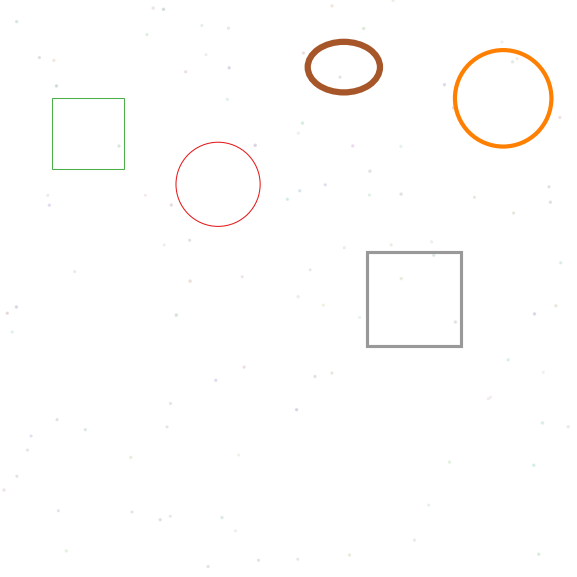[{"shape": "circle", "thickness": 0.5, "radius": 0.36, "center": [0.378, 0.68]}, {"shape": "square", "thickness": 0.5, "radius": 0.31, "center": [0.152, 0.768]}, {"shape": "circle", "thickness": 2, "radius": 0.42, "center": [0.871, 0.829]}, {"shape": "oval", "thickness": 3, "radius": 0.31, "center": [0.595, 0.883]}, {"shape": "square", "thickness": 1.5, "radius": 0.41, "center": [0.717, 0.482]}]